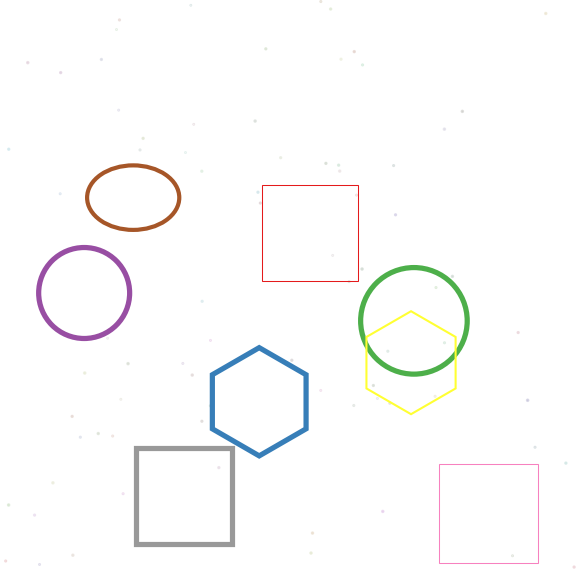[{"shape": "square", "thickness": 0.5, "radius": 0.41, "center": [0.536, 0.596]}, {"shape": "hexagon", "thickness": 2.5, "radius": 0.47, "center": [0.449, 0.303]}, {"shape": "circle", "thickness": 2.5, "radius": 0.46, "center": [0.717, 0.444]}, {"shape": "circle", "thickness": 2.5, "radius": 0.39, "center": [0.146, 0.492]}, {"shape": "hexagon", "thickness": 1, "radius": 0.45, "center": [0.712, 0.371]}, {"shape": "oval", "thickness": 2, "radius": 0.4, "center": [0.231, 0.657]}, {"shape": "square", "thickness": 0.5, "radius": 0.43, "center": [0.846, 0.11]}, {"shape": "square", "thickness": 2.5, "radius": 0.41, "center": [0.318, 0.14]}]